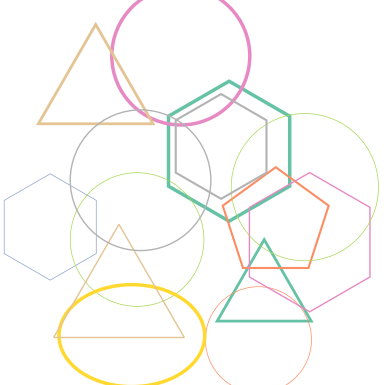[{"shape": "hexagon", "thickness": 2.5, "radius": 0.91, "center": [0.595, 0.607]}, {"shape": "triangle", "thickness": 2, "radius": 0.71, "center": [0.686, 0.236]}, {"shape": "circle", "thickness": 0.5, "radius": 0.69, "center": [0.671, 0.118]}, {"shape": "pentagon", "thickness": 1.5, "radius": 0.72, "center": [0.716, 0.421]}, {"shape": "hexagon", "thickness": 0.5, "radius": 0.69, "center": [0.13, 0.41]}, {"shape": "circle", "thickness": 2.5, "radius": 0.9, "center": [0.47, 0.855]}, {"shape": "hexagon", "thickness": 1, "radius": 0.9, "center": [0.804, 0.371]}, {"shape": "circle", "thickness": 0.5, "radius": 0.87, "center": [0.356, 0.378]}, {"shape": "circle", "thickness": 0.5, "radius": 0.96, "center": [0.792, 0.514]}, {"shape": "oval", "thickness": 2.5, "radius": 0.95, "center": [0.343, 0.128]}, {"shape": "triangle", "thickness": 1, "radius": 0.98, "center": [0.309, 0.221]}, {"shape": "triangle", "thickness": 2, "radius": 0.86, "center": [0.249, 0.764]}, {"shape": "hexagon", "thickness": 1.5, "radius": 0.68, "center": [0.574, 0.62]}, {"shape": "circle", "thickness": 1, "radius": 0.91, "center": [0.365, 0.532]}]